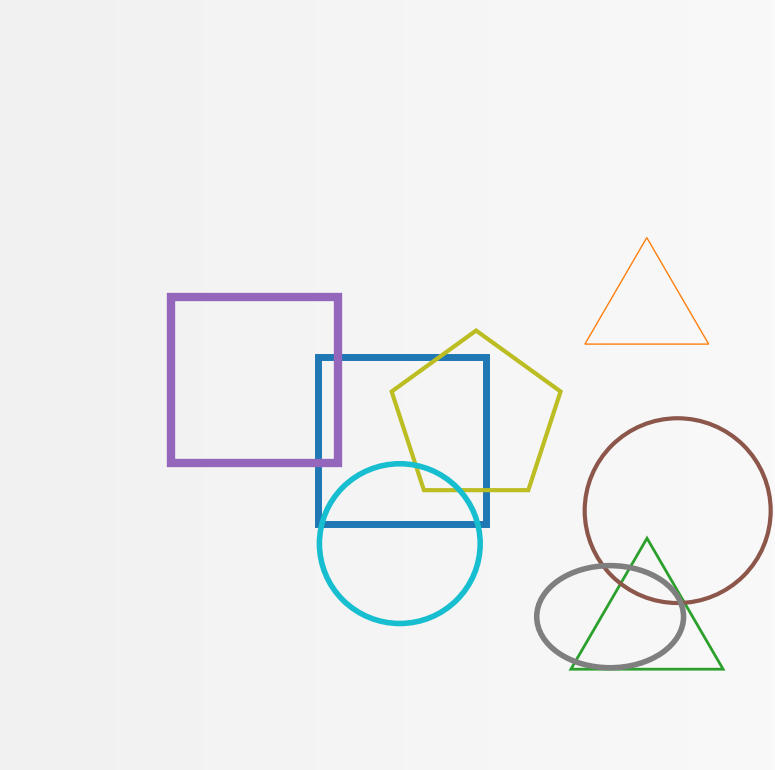[{"shape": "square", "thickness": 2.5, "radius": 0.54, "center": [0.519, 0.428]}, {"shape": "triangle", "thickness": 0.5, "radius": 0.46, "center": [0.835, 0.599]}, {"shape": "triangle", "thickness": 1, "radius": 0.57, "center": [0.835, 0.188]}, {"shape": "square", "thickness": 3, "radius": 0.54, "center": [0.328, 0.506]}, {"shape": "circle", "thickness": 1.5, "radius": 0.6, "center": [0.874, 0.337]}, {"shape": "oval", "thickness": 2, "radius": 0.47, "center": [0.787, 0.199]}, {"shape": "pentagon", "thickness": 1.5, "radius": 0.57, "center": [0.614, 0.456]}, {"shape": "circle", "thickness": 2, "radius": 0.52, "center": [0.516, 0.294]}]